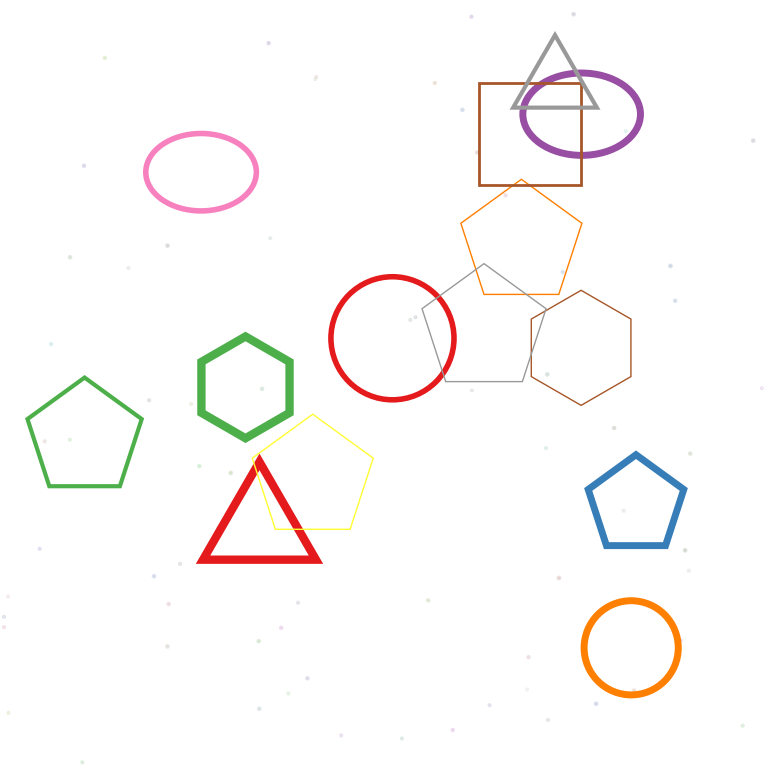[{"shape": "circle", "thickness": 2, "radius": 0.4, "center": [0.51, 0.561]}, {"shape": "triangle", "thickness": 3, "radius": 0.42, "center": [0.337, 0.315]}, {"shape": "pentagon", "thickness": 2.5, "radius": 0.33, "center": [0.826, 0.344]}, {"shape": "pentagon", "thickness": 1.5, "radius": 0.39, "center": [0.11, 0.432]}, {"shape": "hexagon", "thickness": 3, "radius": 0.33, "center": [0.319, 0.497]}, {"shape": "oval", "thickness": 2.5, "radius": 0.38, "center": [0.755, 0.852]}, {"shape": "circle", "thickness": 2.5, "radius": 0.31, "center": [0.82, 0.159]}, {"shape": "pentagon", "thickness": 0.5, "radius": 0.41, "center": [0.677, 0.685]}, {"shape": "pentagon", "thickness": 0.5, "radius": 0.41, "center": [0.406, 0.379]}, {"shape": "square", "thickness": 1, "radius": 0.33, "center": [0.688, 0.825]}, {"shape": "hexagon", "thickness": 0.5, "radius": 0.37, "center": [0.755, 0.548]}, {"shape": "oval", "thickness": 2, "radius": 0.36, "center": [0.261, 0.776]}, {"shape": "pentagon", "thickness": 0.5, "radius": 0.42, "center": [0.629, 0.573]}, {"shape": "triangle", "thickness": 1.5, "radius": 0.31, "center": [0.721, 0.892]}]